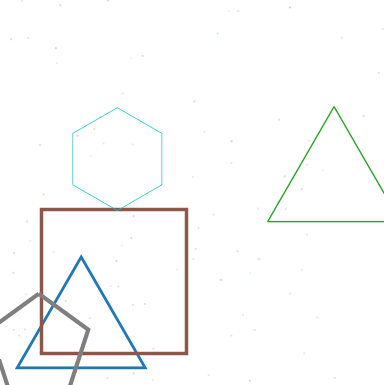[{"shape": "triangle", "thickness": 2, "radius": 0.96, "center": [0.211, 0.141]}, {"shape": "triangle", "thickness": 1, "radius": 1.0, "center": [0.868, 0.524]}, {"shape": "square", "thickness": 2.5, "radius": 0.94, "center": [0.295, 0.27]}, {"shape": "pentagon", "thickness": 3, "radius": 0.68, "center": [0.101, 0.102]}, {"shape": "hexagon", "thickness": 0.5, "radius": 0.67, "center": [0.305, 0.587]}]